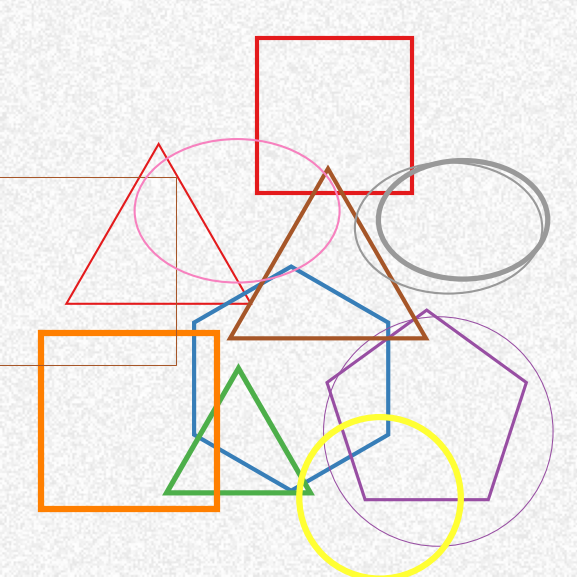[{"shape": "square", "thickness": 2, "radius": 0.67, "center": [0.58, 0.8]}, {"shape": "triangle", "thickness": 1, "radius": 0.92, "center": [0.275, 0.565]}, {"shape": "hexagon", "thickness": 2, "radius": 0.97, "center": [0.504, 0.343]}, {"shape": "triangle", "thickness": 2.5, "radius": 0.72, "center": [0.413, 0.218]}, {"shape": "pentagon", "thickness": 1.5, "radius": 0.91, "center": [0.739, 0.281]}, {"shape": "circle", "thickness": 0.5, "radius": 0.99, "center": [0.759, 0.252]}, {"shape": "square", "thickness": 3, "radius": 0.76, "center": [0.224, 0.271]}, {"shape": "circle", "thickness": 3, "radius": 0.7, "center": [0.658, 0.137]}, {"shape": "triangle", "thickness": 2, "radius": 0.98, "center": [0.568, 0.511]}, {"shape": "square", "thickness": 0.5, "radius": 0.81, "center": [0.143, 0.53]}, {"shape": "oval", "thickness": 1, "radius": 0.89, "center": [0.411, 0.634]}, {"shape": "oval", "thickness": 1, "radius": 0.81, "center": [0.777, 0.604]}, {"shape": "oval", "thickness": 2.5, "radius": 0.73, "center": [0.802, 0.619]}]